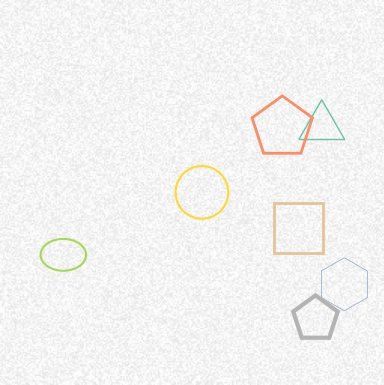[{"shape": "triangle", "thickness": 1, "radius": 0.34, "center": [0.836, 0.672]}, {"shape": "pentagon", "thickness": 2, "radius": 0.41, "center": [0.733, 0.669]}, {"shape": "hexagon", "thickness": 0.5, "radius": 0.34, "center": [0.894, 0.262]}, {"shape": "oval", "thickness": 1.5, "radius": 0.3, "center": [0.165, 0.338]}, {"shape": "circle", "thickness": 1.5, "radius": 0.34, "center": [0.524, 0.5]}, {"shape": "square", "thickness": 2, "radius": 0.32, "center": [0.775, 0.408]}, {"shape": "pentagon", "thickness": 3, "radius": 0.3, "center": [0.82, 0.172]}]